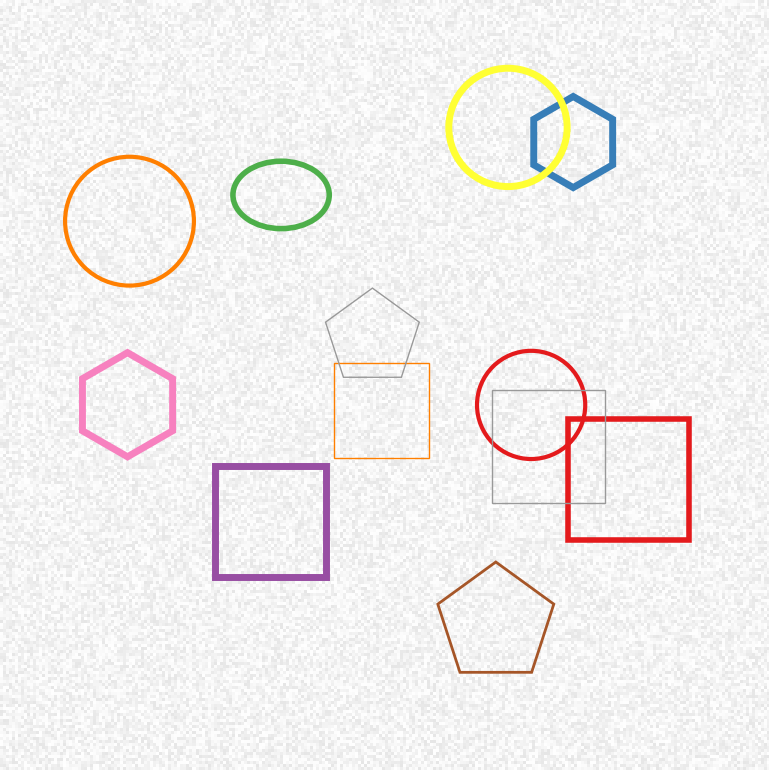[{"shape": "circle", "thickness": 1.5, "radius": 0.35, "center": [0.69, 0.474]}, {"shape": "square", "thickness": 2, "radius": 0.39, "center": [0.816, 0.377]}, {"shape": "hexagon", "thickness": 2.5, "radius": 0.3, "center": [0.744, 0.816]}, {"shape": "oval", "thickness": 2, "radius": 0.31, "center": [0.365, 0.747]}, {"shape": "square", "thickness": 2.5, "radius": 0.36, "center": [0.351, 0.323]}, {"shape": "circle", "thickness": 1.5, "radius": 0.42, "center": [0.168, 0.713]}, {"shape": "square", "thickness": 0.5, "radius": 0.31, "center": [0.495, 0.467]}, {"shape": "circle", "thickness": 2.5, "radius": 0.38, "center": [0.66, 0.835]}, {"shape": "pentagon", "thickness": 1, "radius": 0.4, "center": [0.644, 0.191]}, {"shape": "hexagon", "thickness": 2.5, "radius": 0.34, "center": [0.166, 0.474]}, {"shape": "pentagon", "thickness": 0.5, "radius": 0.32, "center": [0.484, 0.562]}, {"shape": "square", "thickness": 0.5, "radius": 0.37, "center": [0.712, 0.42]}]